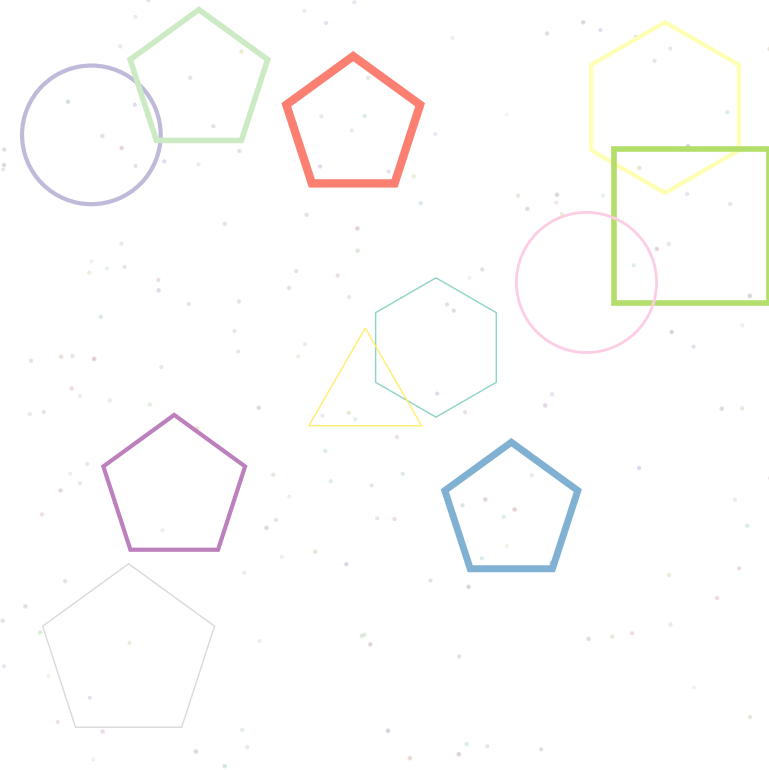[{"shape": "hexagon", "thickness": 0.5, "radius": 0.45, "center": [0.566, 0.549]}, {"shape": "hexagon", "thickness": 1.5, "radius": 0.55, "center": [0.864, 0.86]}, {"shape": "circle", "thickness": 1.5, "radius": 0.45, "center": [0.119, 0.825]}, {"shape": "pentagon", "thickness": 3, "radius": 0.46, "center": [0.459, 0.836]}, {"shape": "pentagon", "thickness": 2.5, "radius": 0.45, "center": [0.664, 0.335]}, {"shape": "square", "thickness": 2, "radius": 0.5, "center": [0.898, 0.707]}, {"shape": "circle", "thickness": 1, "radius": 0.46, "center": [0.762, 0.633]}, {"shape": "pentagon", "thickness": 0.5, "radius": 0.59, "center": [0.167, 0.151]}, {"shape": "pentagon", "thickness": 1.5, "radius": 0.48, "center": [0.226, 0.364]}, {"shape": "pentagon", "thickness": 2, "radius": 0.47, "center": [0.258, 0.894]}, {"shape": "triangle", "thickness": 0.5, "radius": 0.42, "center": [0.474, 0.489]}]